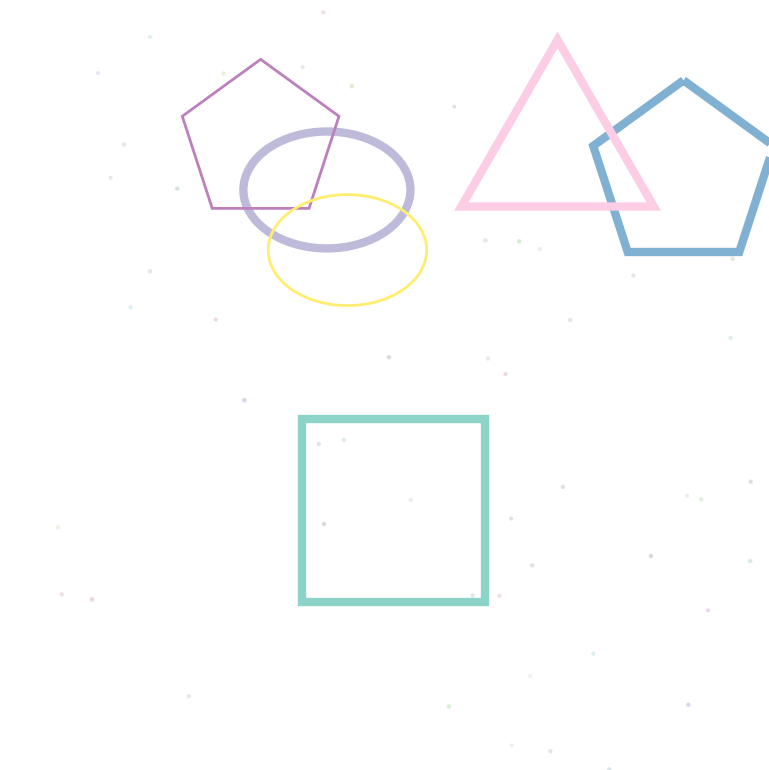[{"shape": "square", "thickness": 3, "radius": 0.59, "center": [0.512, 0.337]}, {"shape": "oval", "thickness": 3, "radius": 0.54, "center": [0.425, 0.753]}, {"shape": "pentagon", "thickness": 3, "radius": 0.62, "center": [0.888, 0.772]}, {"shape": "triangle", "thickness": 3, "radius": 0.72, "center": [0.724, 0.804]}, {"shape": "pentagon", "thickness": 1, "radius": 0.53, "center": [0.338, 0.816]}, {"shape": "oval", "thickness": 1, "radius": 0.51, "center": [0.451, 0.675]}]